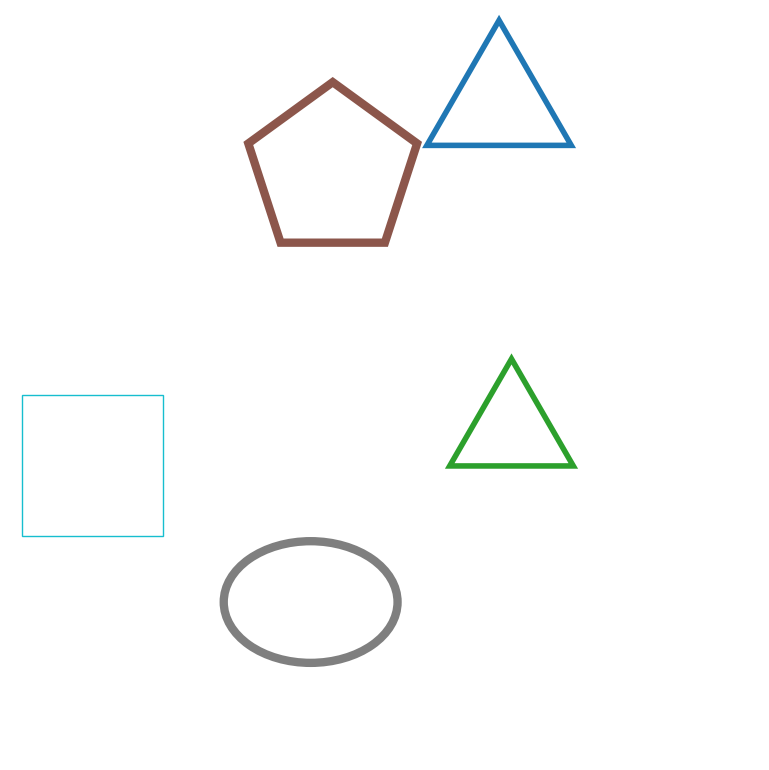[{"shape": "triangle", "thickness": 2, "radius": 0.54, "center": [0.648, 0.865]}, {"shape": "triangle", "thickness": 2, "radius": 0.46, "center": [0.664, 0.441]}, {"shape": "pentagon", "thickness": 3, "radius": 0.58, "center": [0.432, 0.778]}, {"shape": "oval", "thickness": 3, "radius": 0.56, "center": [0.403, 0.218]}, {"shape": "square", "thickness": 0.5, "radius": 0.46, "center": [0.12, 0.396]}]